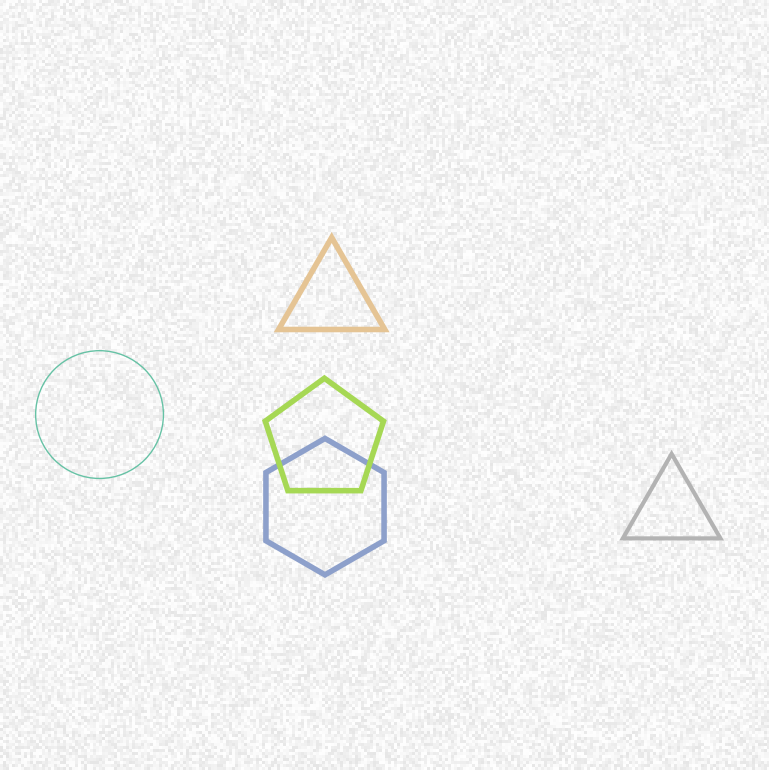[{"shape": "circle", "thickness": 0.5, "radius": 0.41, "center": [0.129, 0.462]}, {"shape": "hexagon", "thickness": 2, "radius": 0.44, "center": [0.422, 0.342]}, {"shape": "pentagon", "thickness": 2, "radius": 0.4, "center": [0.421, 0.428]}, {"shape": "triangle", "thickness": 2, "radius": 0.4, "center": [0.431, 0.612]}, {"shape": "triangle", "thickness": 1.5, "radius": 0.37, "center": [0.872, 0.337]}]